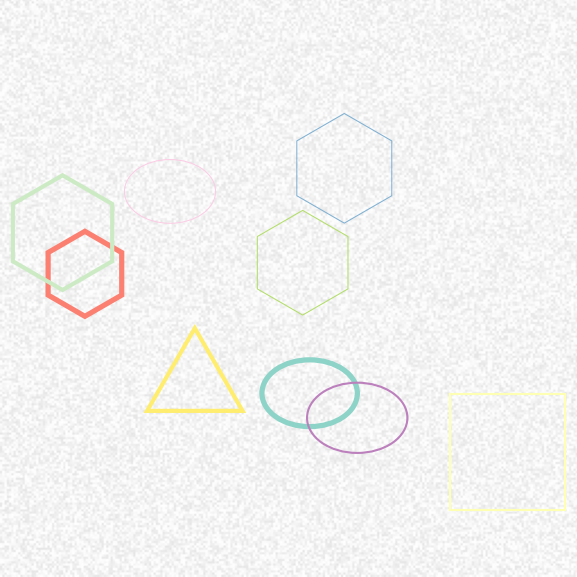[{"shape": "oval", "thickness": 2.5, "radius": 0.41, "center": [0.536, 0.318]}, {"shape": "square", "thickness": 1, "radius": 0.5, "center": [0.879, 0.216]}, {"shape": "hexagon", "thickness": 2.5, "radius": 0.37, "center": [0.147, 0.525]}, {"shape": "hexagon", "thickness": 0.5, "radius": 0.47, "center": [0.596, 0.708]}, {"shape": "hexagon", "thickness": 0.5, "radius": 0.45, "center": [0.524, 0.544]}, {"shape": "oval", "thickness": 0.5, "radius": 0.39, "center": [0.294, 0.668]}, {"shape": "oval", "thickness": 1, "radius": 0.43, "center": [0.619, 0.276]}, {"shape": "hexagon", "thickness": 2, "radius": 0.5, "center": [0.108, 0.596]}, {"shape": "triangle", "thickness": 2, "radius": 0.48, "center": [0.337, 0.335]}]